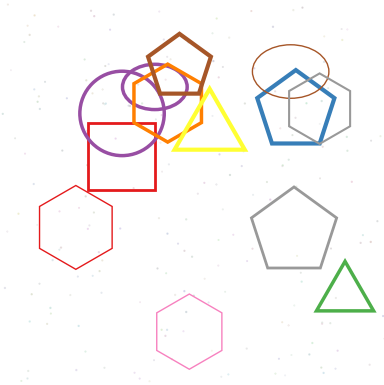[{"shape": "square", "thickness": 2, "radius": 0.43, "center": [0.315, 0.593]}, {"shape": "hexagon", "thickness": 1, "radius": 0.54, "center": [0.197, 0.409]}, {"shape": "pentagon", "thickness": 3, "radius": 0.53, "center": [0.768, 0.713]}, {"shape": "triangle", "thickness": 2.5, "radius": 0.43, "center": [0.896, 0.235]}, {"shape": "oval", "thickness": 2.5, "radius": 0.42, "center": [0.402, 0.774]}, {"shape": "circle", "thickness": 2.5, "radius": 0.55, "center": [0.317, 0.705]}, {"shape": "hexagon", "thickness": 2.5, "radius": 0.51, "center": [0.436, 0.732]}, {"shape": "triangle", "thickness": 3, "radius": 0.53, "center": [0.545, 0.664]}, {"shape": "pentagon", "thickness": 3, "radius": 0.43, "center": [0.466, 0.826]}, {"shape": "oval", "thickness": 1, "radius": 0.5, "center": [0.755, 0.814]}, {"shape": "hexagon", "thickness": 1, "radius": 0.49, "center": [0.492, 0.139]}, {"shape": "hexagon", "thickness": 1.5, "radius": 0.46, "center": [0.83, 0.718]}, {"shape": "pentagon", "thickness": 2, "radius": 0.58, "center": [0.764, 0.398]}]